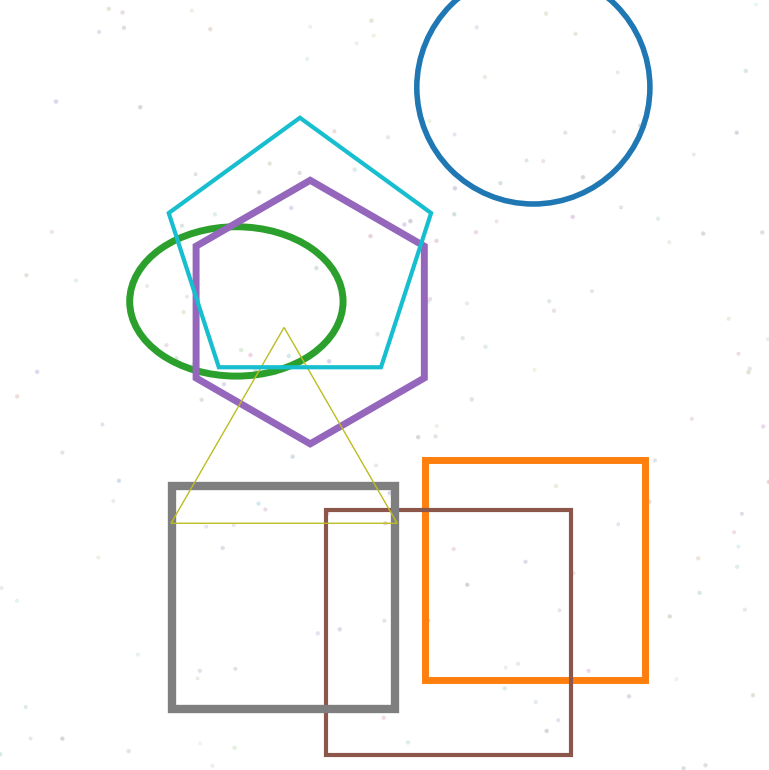[{"shape": "circle", "thickness": 2, "radius": 0.76, "center": [0.693, 0.886]}, {"shape": "square", "thickness": 2.5, "radius": 0.72, "center": [0.695, 0.26]}, {"shape": "oval", "thickness": 2.5, "radius": 0.69, "center": [0.307, 0.609]}, {"shape": "hexagon", "thickness": 2.5, "radius": 0.86, "center": [0.403, 0.595]}, {"shape": "square", "thickness": 1.5, "radius": 0.8, "center": [0.582, 0.178]}, {"shape": "square", "thickness": 3, "radius": 0.72, "center": [0.369, 0.224]}, {"shape": "triangle", "thickness": 0.5, "radius": 0.85, "center": [0.369, 0.405]}, {"shape": "pentagon", "thickness": 1.5, "radius": 0.9, "center": [0.39, 0.668]}]